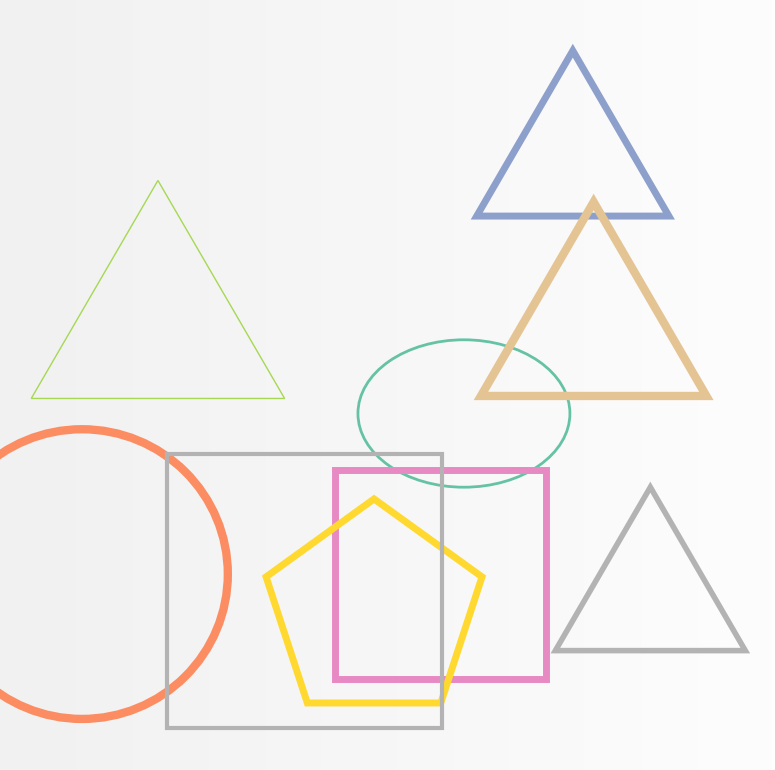[{"shape": "oval", "thickness": 1, "radius": 0.68, "center": [0.599, 0.463]}, {"shape": "circle", "thickness": 3, "radius": 0.94, "center": [0.106, 0.254]}, {"shape": "triangle", "thickness": 2.5, "radius": 0.72, "center": [0.739, 0.791]}, {"shape": "square", "thickness": 2.5, "radius": 0.68, "center": [0.569, 0.254]}, {"shape": "triangle", "thickness": 0.5, "radius": 0.94, "center": [0.204, 0.577]}, {"shape": "pentagon", "thickness": 2.5, "radius": 0.73, "center": [0.483, 0.206]}, {"shape": "triangle", "thickness": 3, "radius": 0.84, "center": [0.766, 0.57]}, {"shape": "square", "thickness": 1.5, "radius": 0.89, "center": [0.393, 0.233]}, {"shape": "triangle", "thickness": 2, "radius": 0.71, "center": [0.839, 0.226]}]